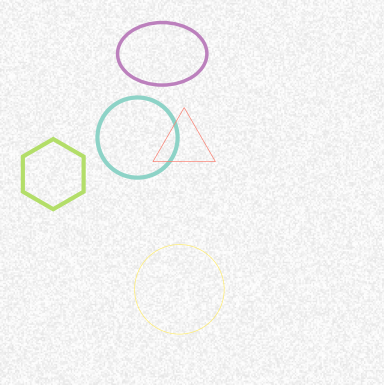[{"shape": "circle", "thickness": 3, "radius": 0.52, "center": [0.357, 0.643]}, {"shape": "triangle", "thickness": 0.5, "radius": 0.47, "center": [0.478, 0.627]}, {"shape": "hexagon", "thickness": 3, "radius": 0.46, "center": [0.138, 0.548]}, {"shape": "oval", "thickness": 2.5, "radius": 0.58, "center": [0.421, 0.86]}, {"shape": "circle", "thickness": 0.5, "radius": 0.58, "center": [0.466, 0.248]}]